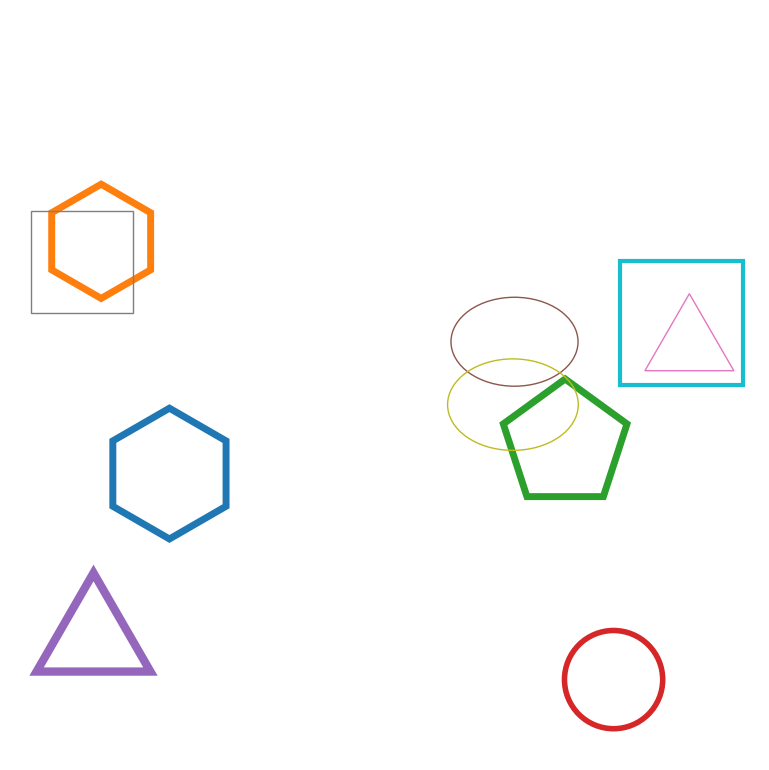[{"shape": "hexagon", "thickness": 2.5, "radius": 0.42, "center": [0.22, 0.385]}, {"shape": "hexagon", "thickness": 2.5, "radius": 0.37, "center": [0.131, 0.687]}, {"shape": "pentagon", "thickness": 2.5, "radius": 0.42, "center": [0.734, 0.423]}, {"shape": "circle", "thickness": 2, "radius": 0.32, "center": [0.797, 0.117]}, {"shape": "triangle", "thickness": 3, "radius": 0.43, "center": [0.121, 0.171]}, {"shape": "oval", "thickness": 0.5, "radius": 0.41, "center": [0.668, 0.556]}, {"shape": "triangle", "thickness": 0.5, "radius": 0.33, "center": [0.895, 0.552]}, {"shape": "square", "thickness": 0.5, "radius": 0.33, "center": [0.106, 0.66]}, {"shape": "oval", "thickness": 0.5, "radius": 0.42, "center": [0.666, 0.475]}, {"shape": "square", "thickness": 1.5, "radius": 0.4, "center": [0.885, 0.581]}]